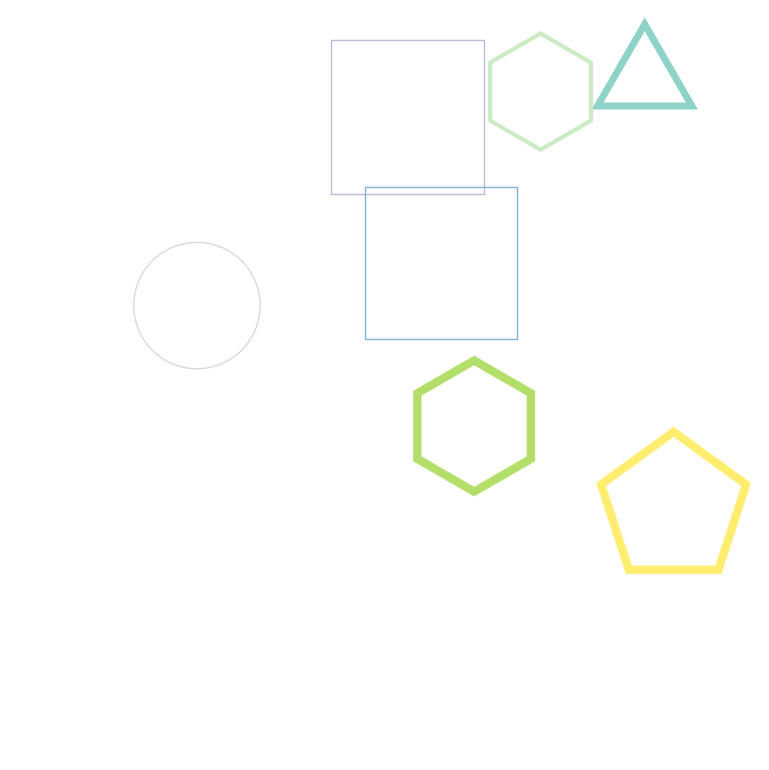[{"shape": "triangle", "thickness": 2.5, "radius": 0.35, "center": [0.837, 0.898]}, {"shape": "square", "thickness": 0.5, "radius": 0.5, "center": [0.529, 0.848]}, {"shape": "square", "thickness": 0.5, "radius": 0.49, "center": [0.573, 0.658]}, {"shape": "hexagon", "thickness": 3, "radius": 0.43, "center": [0.616, 0.447]}, {"shape": "circle", "thickness": 0.5, "radius": 0.41, "center": [0.256, 0.603]}, {"shape": "hexagon", "thickness": 1.5, "radius": 0.38, "center": [0.702, 0.881]}, {"shape": "pentagon", "thickness": 3, "radius": 0.5, "center": [0.875, 0.34]}]